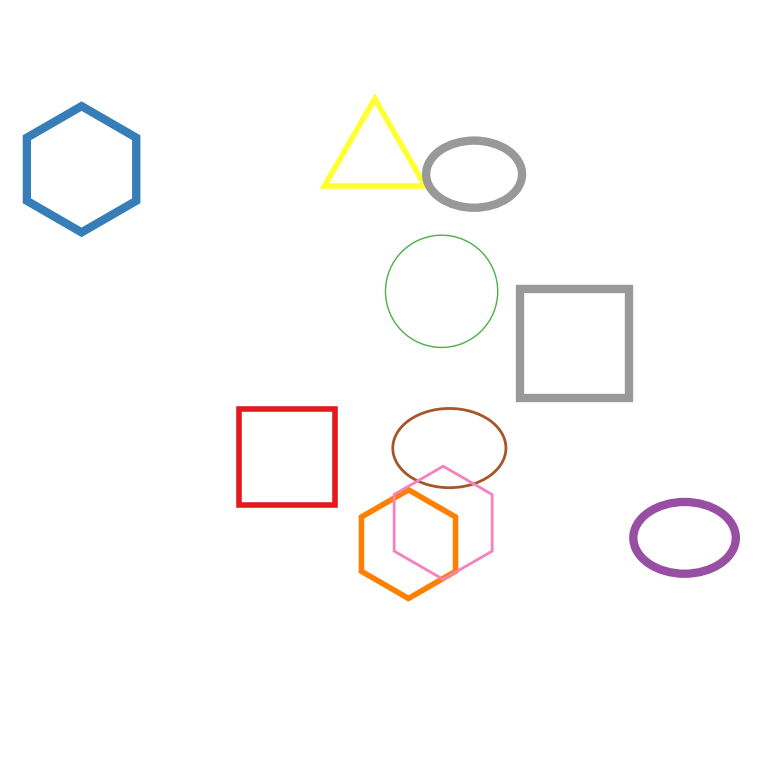[{"shape": "square", "thickness": 2, "radius": 0.31, "center": [0.373, 0.407]}, {"shape": "hexagon", "thickness": 3, "radius": 0.41, "center": [0.106, 0.78]}, {"shape": "circle", "thickness": 0.5, "radius": 0.36, "center": [0.574, 0.622]}, {"shape": "oval", "thickness": 3, "radius": 0.33, "center": [0.889, 0.301]}, {"shape": "hexagon", "thickness": 2, "radius": 0.35, "center": [0.531, 0.293]}, {"shape": "triangle", "thickness": 2, "radius": 0.38, "center": [0.487, 0.796]}, {"shape": "oval", "thickness": 1, "radius": 0.37, "center": [0.584, 0.418]}, {"shape": "hexagon", "thickness": 1, "radius": 0.37, "center": [0.576, 0.321]}, {"shape": "oval", "thickness": 3, "radius": 0.31, "center": [0.616, 0.774]}, {"shape": "square", "thickness": 3, "radius": 0.35, "center": [0.746, 0.554]}]